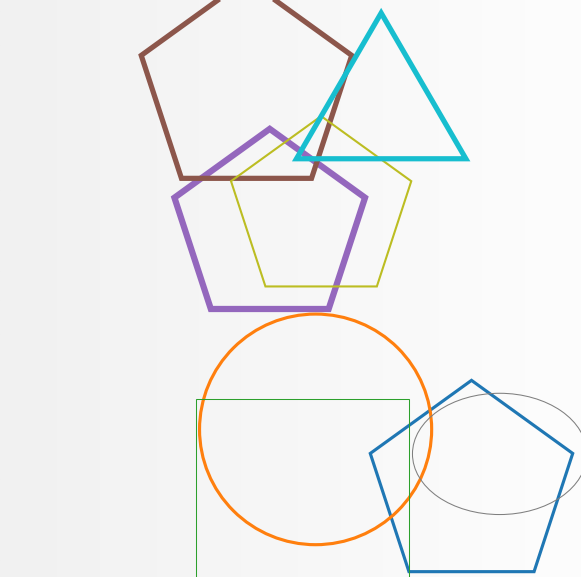[{"shape": "pentagon", "thickness": 1.5, "radius": 0.92, "center": [0.811, 0.157]}, {"shape": "circle", "thickness": 1.5, "radius": 1.0, "center": [0.543, 0.256]}, {"shape": "square", "thickness": 0.5, "radius": 0.92, "center": [0.52, 0.125]}, {"shape": "pentagon", "thickness": 3, "radius": 0.86, "center": [0.464, 0.604]}, {"shape": "pentagon", "thickness": 2.5, "radius": 0.95, "center": [0.424, 0.844]}, {"shape": "oval", "thickness": 0.5, "radius": 0.75, "center": [0.86, 0.213]}, {"shape": "pentagon", "thickness": 1, "radius": 0.82, "center": [0.552, 0.635]}, {"shape": "triangle", "thickness": 2.5, "radius": 0.84, "center": [0.656, 0.808]}]